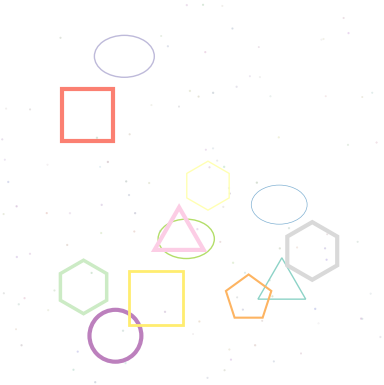[{"shape": "triangle", "thickness": 1, "radius": 0.36, "center": [0.732, 0.259]}, {"shape": "hexagon", "thickness": 1, "radius": 0.32, "center": [0.54, 0.518]}, {"shape": "oval", "thickness": 1, "radius": 0.39, "center": [0.323, 0.854]}, {"shape": "square", "thickness": 3, "radius": 0.33, "center": [0.227, 0.701]}, {"shape": "oval", "thickness": 0.5, "radius": 0.36, "center": [0.725, 0.468]}, {"shape": "pentagon", "thickness": 1.5, "radius": 0.31, "center": [0.646, 0.225]}, {"shape": "oval", "thickness": 1, "radius": 0.37, "center": [0.484, 0.38]}, {"shape": "triangle", "thickness": 3, "radius": 0.37, "center": [0.465, 0.388]}, {"shape": "hexagon", "thickness": 3, "radius": 0.37, "center": [0.811, 0.348]}, {"shape": "circle", "thickness": 3, "radius": 0.34, "center": [0.3, 0.128]}, {"shape": "hexagon", "thickness": 2.5, "radius": 0.35, "center": [0.217, 0.255]}, {"shape": "square", "thickness": 2, "radius": 0.34, "center": [0.405, 0.226]}]